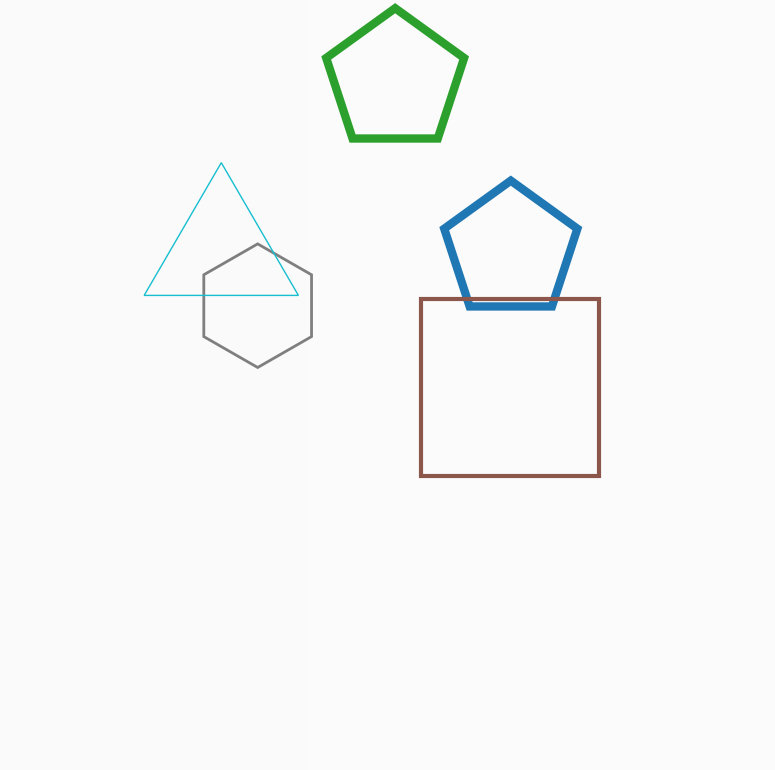[{"shape": "pentagon", "thickness": 3, "radius": 0.45, "center": [0.659, 0.675]}, {"shape": "pentagon", "thickness": 3, "radius": 0.47, "center": [0.51, 0.896]}, {"shape": "square", "thickness": 1.5, "radius": 0.57, "center": [0.658, 0.497]}, {"shape": "hexagon", "thickness": 1, "radius": 0.4, "center": [0.332, 0.603]}, {"shape": "triangle", "thickness": 0.5, "radius": 0.57, "center": [0.286, 0.674]}]